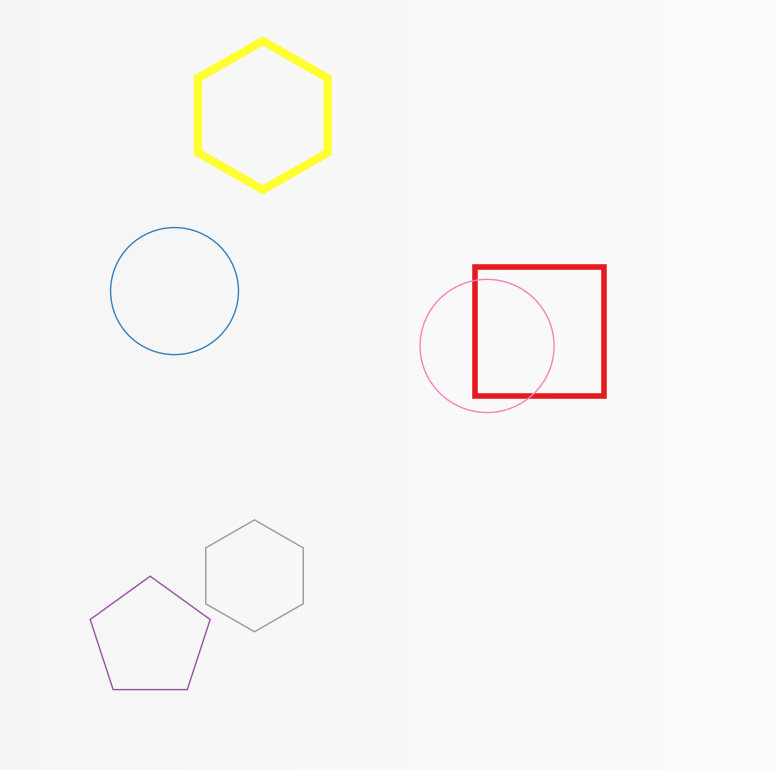[{"shape": "square", "thickness": 2, "radius": 0.42, "center": [0.696, 0.569]}, {"shape": "circle", "thickness": 0.5, "radius": 0.41, "center": [0.225, 0.622]}, {"shape": "pentagon", "thickness": 0.5, "radius": 0.41, "center": [0.194, 0.17]}, {"shape": "hexagon", "thickness": 3, "radius": 0.48, "center": [0.339, 0.85]}, {"shape": "circle", "thickness": 0.5, "radius": 0.43, "center": [0.628, 0.551]}, {"shape": "hexagon", "thickness": 0.5, "radius": 0.36, "center": [0.328, 0.252]}]